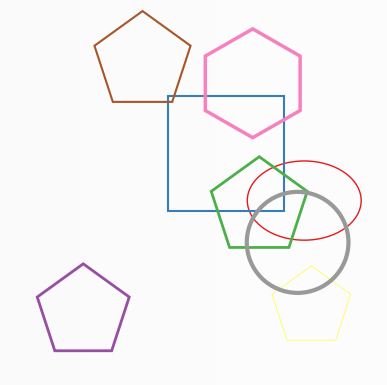[{"shape": "oval", "thickness": 1, "radius": 0.73, "center": [0.785, 0.479]}, {"shape": "square", "thickness": 1.5, "radius": 0.75, "center": [0.583, 0.601]}, {"shape": "pentagon", "thickness": 2, "radius": 0.65, "center": [0.669, 0.463]}, {"shape": "pentagon", "thickness": 2, "radius": 0.62, "center": [0.215, 0.19]}, {"shape": "pentagon", "thickness": 0.5, "radius": 0.53, "center": [0.803, 0.203]}, {"shape": "pentagon", "thickness": 1.5, "radius": 0.65, "center": [0.368, 0.841]}, {"shape": "hexagon", "thickness": 2.5, "radius": 0.71, "center": [0.652, 0.784]}, {"shape": "circle", "thickness": 3, "radius": 0.66, "center": [0.768, 0.37]}]